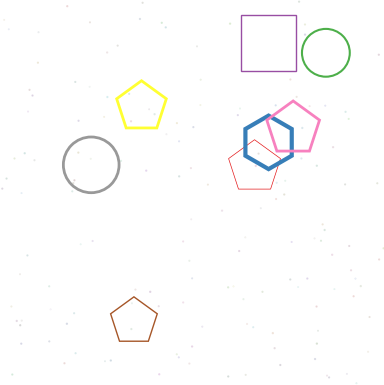[{"shape": "pentagon", "thickness": 0.5, "radius": 0.35, "center": [0.661, 0.566]}, {"shape": "hexagon", "thickness": 3, "radius": 0.35, "center": [0.698, 0.63]}, {"shape": "circle", "thickness": 1.5, "radius": 0.31, "center": [0.846, 0.863]}, {"shape": "square", "thickness": 1, "radius": 0.36, "center": [0.697, 0.888]}, {"shape": "pentagon", "thickness": 2, "radius": 0.34, "center": [0.368, 0.723]}, {"shape": "pentagon", "thickness": 1, "radius": 0.32, "center": [0.348, 0.165]}, {"shape": "pentagon", "thickness": 2, "radius": 0.36, "center": [0.761, 0.666]}, {"shape": "circle", "thickness": 2, "radius": 0.36, "center": [0.237, 0.572]}]